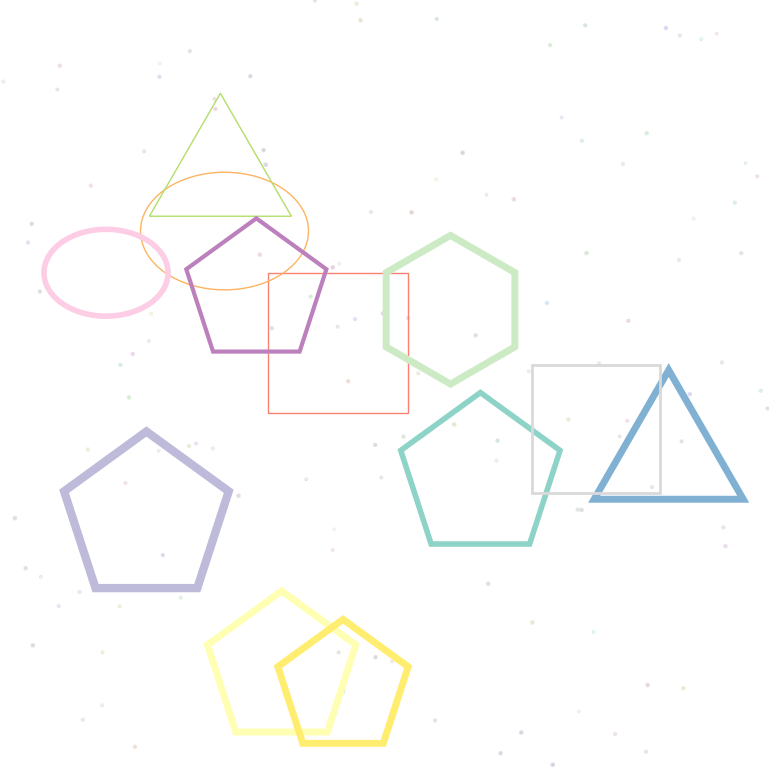[{"shape": "pentagon", "thickness": 2, "radius": 0.54, "center": [0.624, 0.381]}, {"shape": "pentagon", "thickness": 2.5, "radius": 0.51, "center": [0.366, 0.131]}, {"shape": "pentagon", "thickness": 3, "radius": 0.56, "center": [0.19, 0.327]}, {"shape": "square", "thickness": 0.5, "radius": 0.45, "center": [0.439, 0.555]}, {"shape": "triangle", "thickness": 2.5, "radius": 0.56, "center": [0.868, 0.408]}, {"shape": "oval", "thickness": 0.5, "radius": 0.55, "center": [0.292, 0.7]}, {"shape": "triangle", "thickness": 0.5, "radius": 0.53, "center": [0.286, 0.772]}, {"shape": "oval", "thickness": 2, "radius": 0.4, "center": [0.138, 0.646]}, {"shape": "square", "thickness": 1, "radius": 0.42, "center": [0.774, 0.442]}, {"shape": "pentagon", "thickness": 1.5, "radius": 0.48, "center": [0.333, 0.621]}, {"shape": "hexagon", "thickness": 2.5, "radius": 0.48, "center": [0.585, 0.598]}, {"shape": "pentagon", "thickness": 2.5, "radius": 0.44, "center": [0.445, 0.107]}]